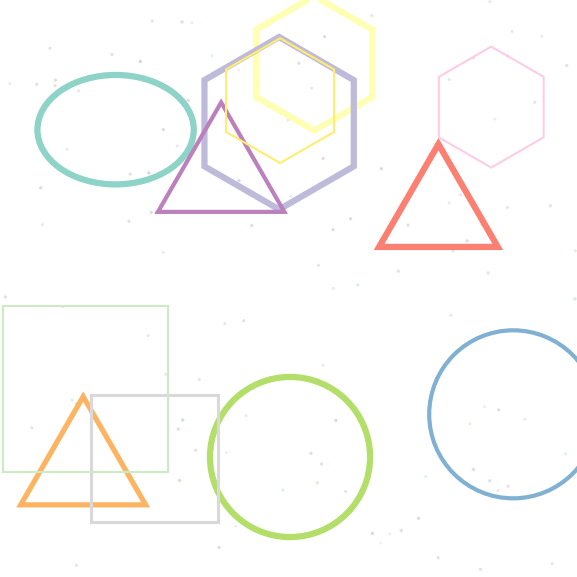[{"shape": "oval", "thickness": 3, "radius": 0.68, "center": [0.2, 0.775]}, {"shape": "hexagon", "thickness": 3, "radius": 0.58, "center": [0.544, 0.889]}, {"shape": "hexagon", "thickness": 3, "radius": 0.75, "center": [0.483, 0.786]}, {"shape": "triangle", "thickness": 3, "radius": 0.59, "center": [0.759, 0.631]}, {"shape": "circle", "thickness": 2, "radius": 0.73, "center": [0.889, 0.282]}, {"shape": "triangle", "thickness": 2.5, "radius": 0.62, "center": [0.144, 0.187]}, {"shape": "circle", "thickness": 3, "radius": 0.69, "center": [0.502, 0.208]}, {"shape": "hexagon", "thickness": 1, "radius": 0.52, "center": [0.851, 0.814]}, {"shape": "square", "thickness": 1.5, "radius": 0.55, "center": [0.268, 0.206]}, {"shape": "triangle", "thickness": 2, "radius": 0.63, "center": [0.383, 0.695]}, {"shape": "square", "thickness": 1, "radius": 0.72, "center": [0.148, 0.325]}, {"shape": "hexagon", "thickness": 1, "radius": 0.54, "center": [0.485, 0.825]}]